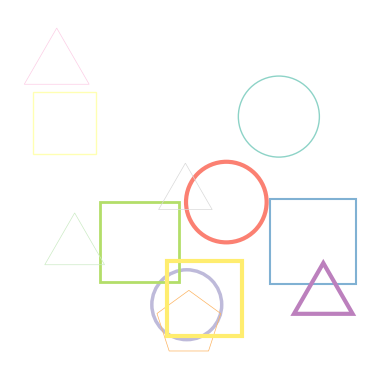[{"shape": "circle", "thickness": 1, "radius": 0.53, "center": [0.724, 0.697]}, {"shape": "square", "thickness": 1, "radius": 0.41, "center": [0.168, 0.681]}, {"shape": "circle", "thickness": 2.5, "radius": 0.45, "center": [0.485, 0.209]}, {"shape": "circle", "thickness": 3, "radius": 0.52, "center": [0.588, 0.475]}, {"shape": "square", "thickness": 1.5, "radius": 0.56, "center": [0.813, 0.373]}, {"shape": "pentagon", "thickness": 0.5, "radius": 0.44, "center": [0.491, 0.159]}, {"shape": "square", "thickness": 2, "radius": 0.52, "center": [0.362, 0.372]}, {"shape": "triangle", "thickness": 0.5, "radius": 0.49, "center": [0.147, 0.83]}, {"shape": "triangle", "thickness": 0.5, "radius": 0.4, "center": [0.482, 0.496]}, {"shape": "triangle", "thickness": 3, "radius": 0.44, "center": [0.84, 0.229]}, {"shape": "triangle", "thickness": 0.5, "radius": 0.45, "center": [0.194, 0.357]}, {"shape": "square", "thickness": 3, "radius": 0.49, "center": [0.531, 0.225]}]